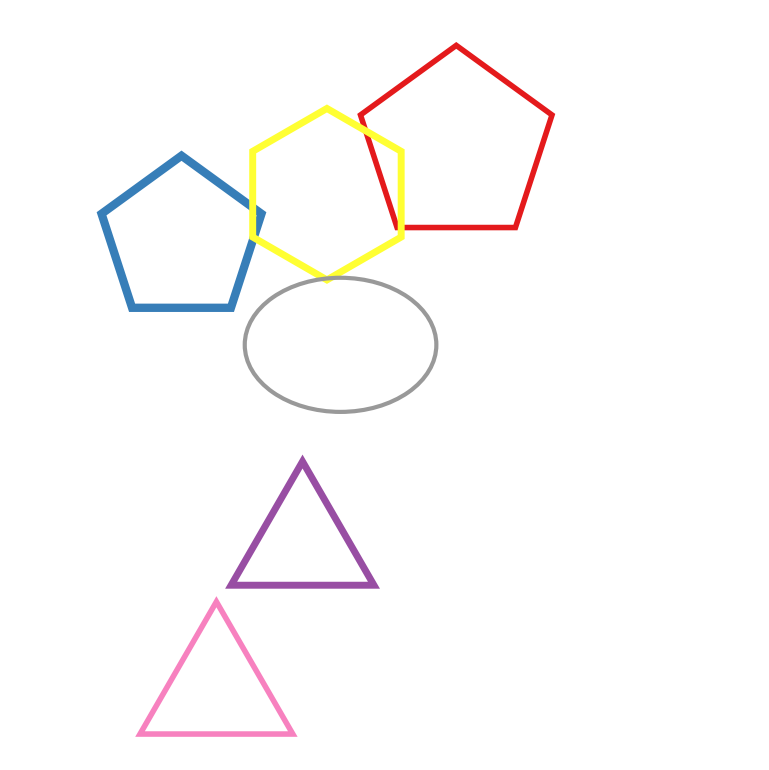[{"shape": "pentagon", "thickness": 2, "radius": 0.65, "center": [0.593, 0.81]}, {"shape": "pentagon", "thickness": 3, "radius": 0.55, "center": [0.236, 0.689]}, {"shape": "triangle", "thickness": 2.5, "radius": 0.54, "center": [0.393, 0.294]}, {"shape": "hexagon", "thickness": 2.5, "radius": 0.56, "center": [0.425, 0.748]}, {"shape": "triangle", "thickness": 2, "radius": 0.57, "center": [0.281, 0.104]}, {"shape": "oval", "thickness": 1.5, "radius": 0.62, "center": [0.442, 0.552]}]